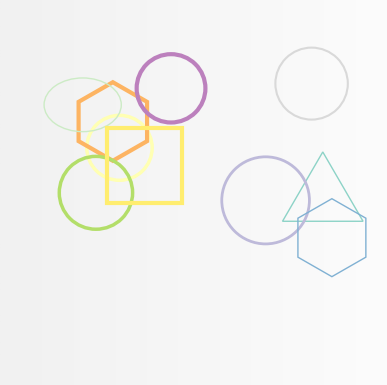[{"shape": "triangle", "thickness": 1, "radius": 0.6, "center": [0.833, 0.485]}, {"shape": "circle", "thickness": 2.5, "radius": 0.42, "center": [0.308, 0.616]}, {"shape": "circle", "thickness": 2, "radius": 0.57, "center": [0.685, 0.48]}, {"shape": "hexagon", "thickness": 1, "radius": 0.51, "center": [0.856, 0.383]}, {"shape": "hexagon", "thickness": 3, "radius": 0.51, "center": [0.291, 0.684]}, {"shape": "circle", "thickness": 2.5, "radius": 0.47, "center": [0.248, 0.499]}, {"shape": "circle", "thickness": 1.5, "radius": 0.47, "center": [0.804, 0.783]}, {"shape": "circle", "thickness": 3, "radius": 0.44, "center": [0.441, 0.771]}, {"shape": "oval", "thickness": 1, "radius": 0.5, "center": [0.213, 0.728]}, {"shape": "square", "thickness": 3, "radius": 0.48, "center": [0.372, 0.571]}]